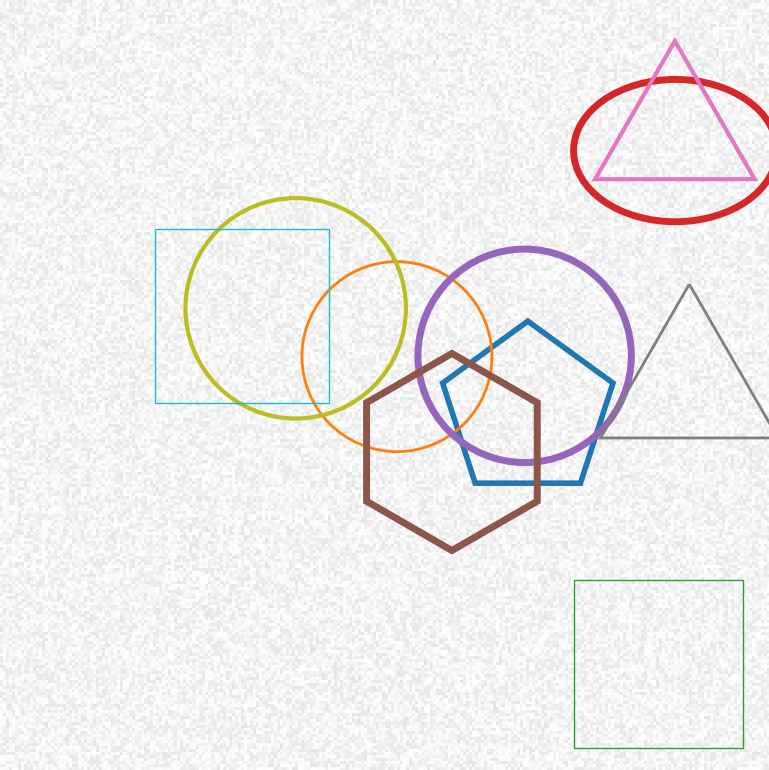[{"shape": "pentagon", "thickness": 2, "radius": 0.58, "center": [0.685, 0.467]}, {"shape": "circle", "thickness": 1, "radius": 0.62, "center": [0.515, 0.537]}, {"shape": "square", "thickness": 0.5, "radius": 0.55, "center": [0.855, 0.138]}, {"shape": "oval", "thickness": 2.5, "radius": 0.66, "center": [0.877, 0.804]}, {"shape": "circle", "thickness": 2.5, "radius": 0.69, "center": [0.681, 0.538]}, {"shape": "hexagon", "thickness": 2.5, "radius": 0.64, "center": [0.587, 0.413]}, {"shape": "triangle", "thickness": 1.5, "radius": 0.6, "center": [0.876, 0.827]}, {"shape": "triangle", "thickness": 1, "radius": 0.67, "center": [0.895, 0.498]}, {"shape": "circle", "thickness": 1.5, "radius": 0.72, "center": [0.384, 0.6]}, {"shape": "square", "thickness": 0.5, "radius": 0.56, "center": [0.314, 0.59]}]